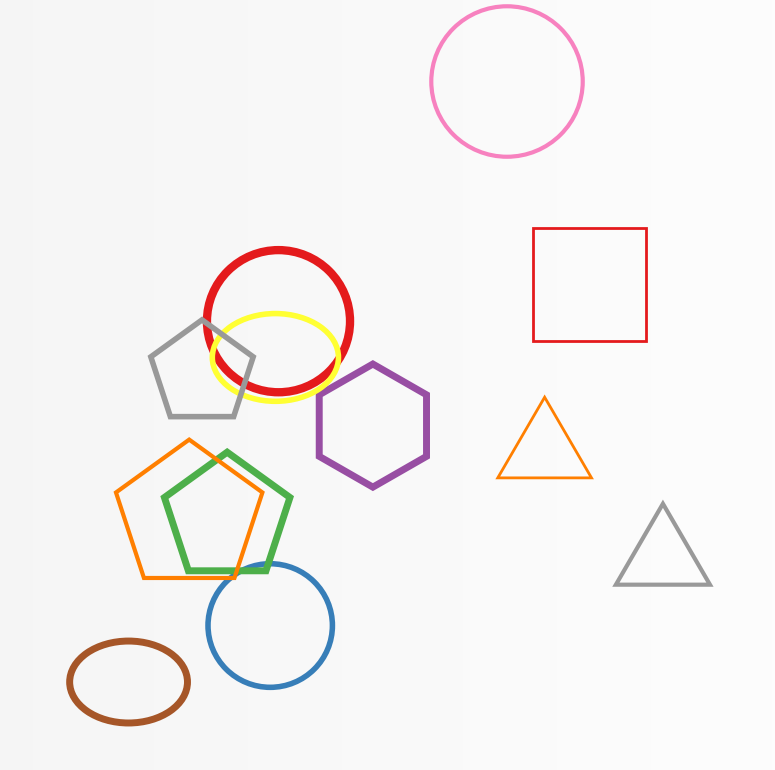[{"shape": "square", "thickness": 1, "radius": 0.36, "center": [0.761, 0.63]}, {"shape": "circle", "thickness": 3, "radius": 0.46, "center": [0.359, 0.583]}, {"shape": "circle", "thickness": 2, "radius": 0.4, "center": [0.349, 0.188]}, {"shape": "pentagon", "thickness": 2.5, "radius": 0.43, "center": [0.293, 0.328]}, {"shape": "hexagon", "thickness": 2.5, "radius": 0.4, "center": [0.481, 0.447]}, {"shape": "triangle", "thickness": 1, "radius": 0.35, "center": [0.703, 0.414]}, {"shape": "pentagon", "thickness": 1.5, "radius": 0.5, "center": [0.244, 0.33]}, {"shape": "oval", "thickness": 2, "radius": 0.41, "center": [0.355, 0.536]}, {"shape": "oval", "thickness": 2.5, "radius": 0.38, "center": [0.166, 0.114]}, {"shape": "circle", "thickness": 1.5, "radius": 0.49, "center": [0.654, 0.894]}, {"shape": "triangle", "thickness": 1.5, "radius": 0.35, "center": [0.855, 0.276]}, {"shape": "pentagon", "thickness": 2, "radius": 0.35, "center": [0.261, 0.515]}]